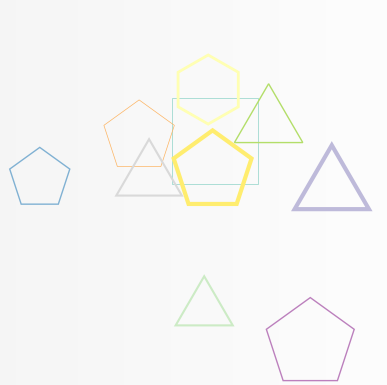[{"shape": "square", "thickness": 0.5, "radius": 0.55, "center": [0.554, 0.634]}, {"shape": "hexagon", "thickness": 2, "radius": 0.45, "center": [0.537, 0.767]}, {"shape": "triangle", "thickness": 3, "radius": 0.55, "center": [0.856, 0.512]}, {"shape": "pentagon", "thickness": 1, "radius": 0.41, "center": [0.103, 0.536]}, {"shape": "pentagon", "thickness": 0.5, "radius": 0.48, "center": [0.359, 0.645]}, {"shape": "triangle", "thickness": 1, "radius": 0.51, "center": [0.693, 0.681]}, {"shape": "triangle", "thickness": 1.5, "radius": 0.49, "center": [0.385, 0.541]}, {"shape": "pentagon", "thickness": 1, "radius": 0.6, "center": [0.801, 0.108]}, {"shape": "triangle", "thickness": 1.5, "radius": 0.43, "center": [0.527, 0.197]}, {"shape": "pentagon", "thickness": 3, "radius": 0.53, "center": [0.549, 0.556]}]